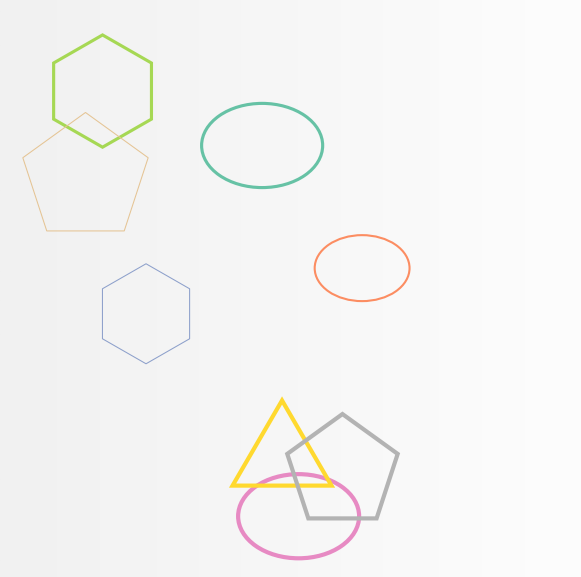[{"shape": "oval", "thickness": 1.5, "radius": 0.52, "center": [0.451, 0.747]}, {"shape": "oval", "thickness": 1, "radius": 0.41, "center": [0.623, 0.535]}, {"shape": "hexagon", "thickness": 0.5, "radius": 0.43, "center": [0.251, 0.456]}, {"shape": "oval", "thickness": 2, "radius": 0.52, "center": [0.514, 0.105]}, {"shape": "hexagon", "thickness": 1.5, "radius": 0.49, "center": [0.176, 0.841]}, {"shape": "triangle", "thickness": 2, "radius": 0.49, "center": [0.485, 0.207]}, {"shape": "pentagon", "thickness": 0.5, "radius": 0.57, "center": [0.147, 0.691]}, {"shape": "pentagon", "thickness": 2, "radius": 0.5, "center": [0.589, 0.182]}]